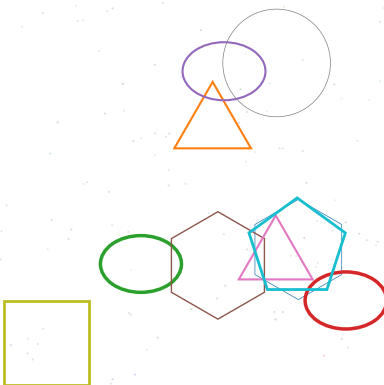[{"shape": "hexagon", "thickness": 0.5, "radius": 0.65, "center": [0.775, 0.352]}, {"shape": "triangle", "thickness": 1.5, "radius": 0.57, "center": [0.552, 0.672]}, {"shape": "oval", "thickness": 2.5, "radius": 0.53, "center": [0.366, 0.314]}, {"shape": "oval", "thickness": 2.5, "radius": 0.53, "center": [0.898, 0.22]}, {"shape": "oval", "thickness": 1.5, "radius": 0.54, "center": [0.582, 0.815]}, {"shape": "hexagon", "thickness": 1, "radius": 0.7, "center": [0.566, 0.311]}, {"shape": "triangle", "thickness": 1.5, "radius": 0.55, "center": [0.716, 0.33]}, {"shape": "circle", "thickness": 0.5, "radius": 0.7, "center": [0.718, 0.836]}, {"shape": "square", "thickness": 2, "radius": 0.55, "center": [0.121, 0.11]}, {"shape": "pentagon", "thickness": 2, "radius": 0.66, "center": [0.772, 0.354]}]